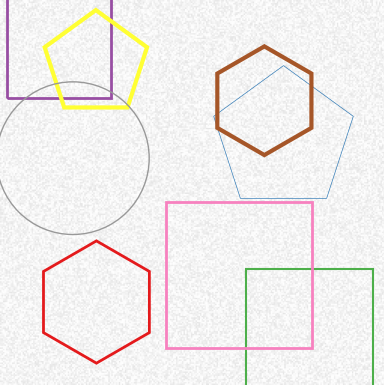[{"shape": "hexagon", "thickness": 2, "radius": 0.79, "center": [0.25, 0.216]}, {"shape": "pentagon", "thickness": 0.5, "radius": 0.95, "center": [0.736, 0.639]}, {"shape": "square", "thickness": 1.5, "radius": 0.82, "center": [0.804, 0.138]}, {"shape": "square", "thickness": 2, "radius": 0.68, "center": [0.153, 0.88]}, {"shape": "pentagon", "thickness": 3, "radius": 0.7, "center": [0.249, 0.834]}, {"shape": "hexagon", "thickness": 3, "radius": 0.71, "center": [0.687, 0.738]}, {"shape": "square", "thickness": 2, "radius": 0.95, "center": [0.62, 0.286]}, {"shape": "circle", "thickness": 1, "radius": 0.99, "center": [0.189, 0.589]}]